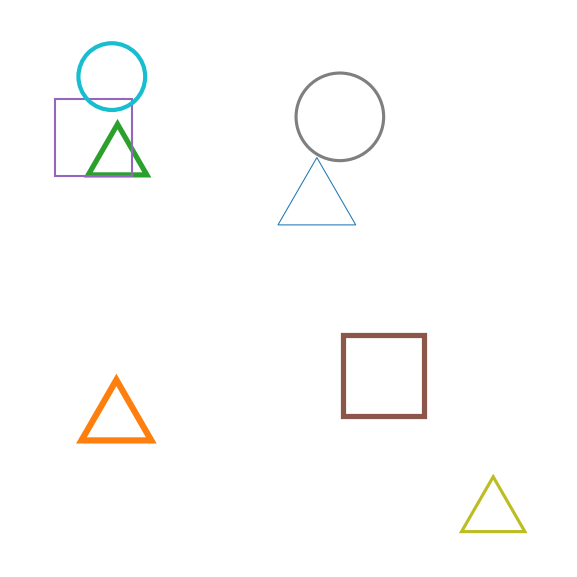[{"shape": "triangle", "thickness": 0.5, "radius": 0.39, "center": [0.549, 0.649]}, {"shape": "triangle", "thickness": 3, "radius": 0.35, "center": [0.202, 0.271]}, {"shape": "triangle", "thickness": 2.5, "radius": 0.29, "center": [0.204, 0.726]}, {"shape": "square", "thickness": 1, "radius": 0.33, "center": [0.161, 0.76]}, {"shape": "square", "thickness": 2.5, "radius": 0.35, "center": [0.664, 0.348]}, {"shape": "circle", "thickness": 1.5, "radius": 0.38, "center": [0.588, 0.797]}, {"shape": "triangle", "thickness": 1.5, "radius": 0.32, "center": [0.854, 0.11]}, {"shape": "circle", "thickness": 2, "radius": 0.29, "center": [0.194, 0.866]}]